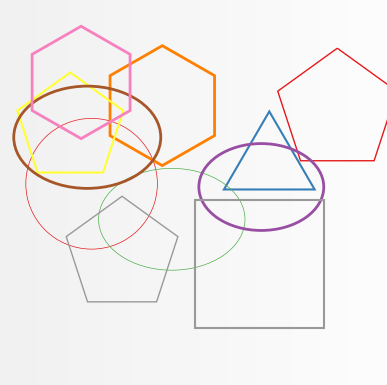[{"shape": "circle", "thickness": 0.5, "radius": 0.85, "center": [0.236, 0.523]}, {"shape": "pentagon", "thickness": 1, "radius": 0.81, "center": [0.87, 0.713]}, {"shape": "triangle", "thickness": 1.5, "radius": 0.68, "center": [0.695, 0.575]}, {"shape": "oval", "thickness": 0.5, "radius": 0.94, "center": [0.443, 0.43]}, {"shape": "oval", "thickness": 2, "radius": 0.81, "center": [0.674, 0.514]}, {"shape": "hexagon", "thickness": 2, "radius": 0.78, "center": [0.419, 0.726]}, {"shape": "pentagon", "thickness": 1.5, "radius": 0.72, "center": [0.181, 0.668]}, {"shape": "oval", "thickness": 2, "radius": 0.95, "center": [0.225, 0.643]}, {"shape": "hexagon", "thickness": 2, "radius": 0.73, "center": [0.209, 0.786]}, {"shape": "pentagon", "thickness": 1, "radius": 0.76, "center": [0.315, 0.339]}, {"shape": "square", "thickness": 1.5, "radius": 0.83, "center": [0.67, 0.313]}]